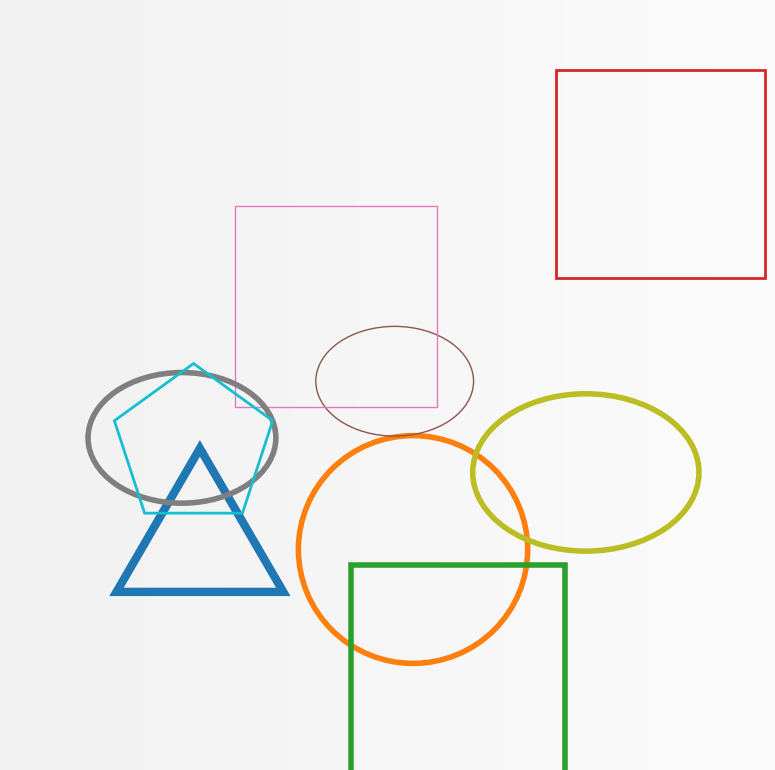[{"shape": "triangle", "thickness": 3, "radius": 0.62, "center": [0.258, 0.293]}, {"shape": "circle", "thickness": 2, "radius": 0.74, "center": [0.533, 0.286]}, {"shape": "square", "thickness": 2, "radius": 0.69, "center": [0.591, 0.129]}, {"shape": "square", "thickness": 1, "radius": 0.67, "center": [0.852, 0.774]}, {"shape": "oval", "thickness": 0.5, "radius": 0.51, "center": [0.509, 0.505]}, {"shape": "square", "thickness": 0.5, "radius": 0.65, "center": [0.433, 0.602]}, {"shape": "oval", "thickness": 2, "radius": 0.61, "center": [0.235, 0.431]}, {"shape": "oval", "thickness": 2, "radius": 0.73, "center": [0.756, 0.386]}, {"shape": "pentagon", "thickness": 1, "radius": 0.54, "center": [0.25, 0.42]}]